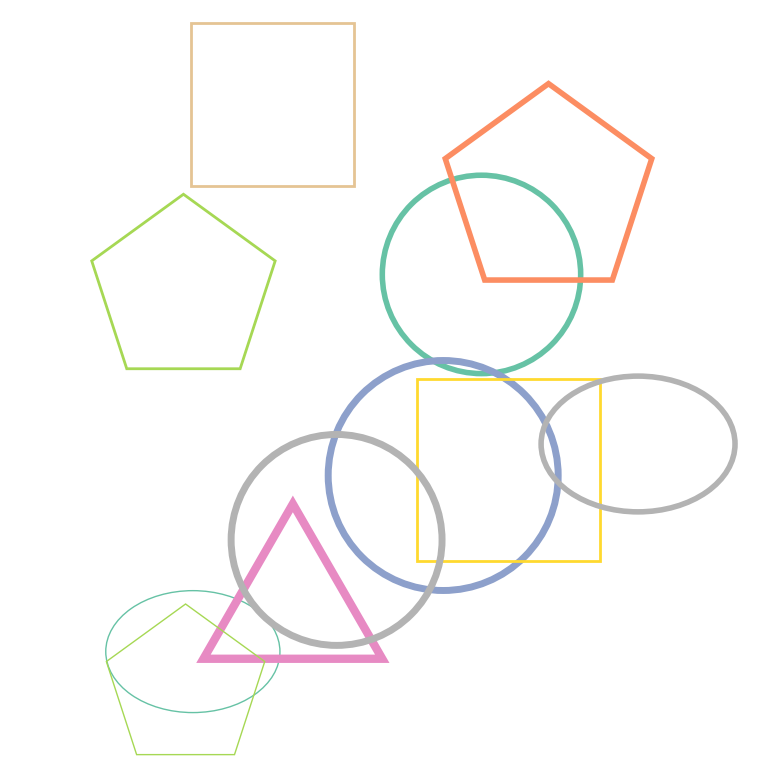[{"shape": "oval", "thickness": 0.5, "radius": 0.57, "center": [0.25, 0.154]}, {"shape": "circle", "thickness": 2, "radius": 0.64, "center": [0.625, 0.644]}, {"shape": "pentagon", "thickness": 2, "radius": 0.71, "center": [0.712, 0.75]}, {"shape": "circle", "thickness": 2.5, "radius": 0.75, "center": [0.576, 0.382]}, {"shape": "triangle", "thickness": 3, "radius": 0.67, "center": [0.38, 0.211]}, {"shape": "pentagon", "thickness": 1, "radius": 0.63, "center": [0.238, 0.622]}, {"shape": "pentagon", "thickness": 0.5, "radius": 0.54, "center": [0.241, 0.107]}, {"shape": "square", "thickness": 1, "radius": 0.59, "center": [0.661, 0.389]}, {"shape": "square", "thickness": 1, "radius": 0.53, "center": [0.354, 0.864]}, {"shape": "oval", "thickness": 2, "radius": 0.63, "center": [0.829, 0.423]}, {"shape": "circle", "thickness": 2.5, "radius": 0.68, "center": [0.437, 0.299]}]